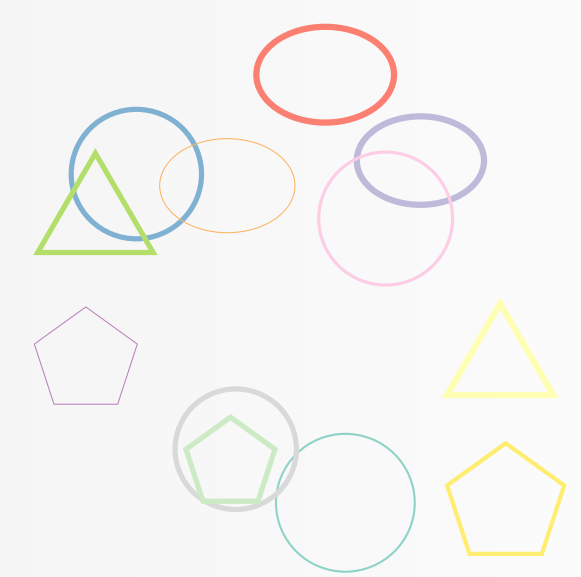[{"shape": "circle", "thickness": 1, "radius": 0.6, "center": [0.594, 0.129]}, {"shape": "triangle", "thickness": 3, "radius": 0.53, "center": [0.86, 0.368]}, {"shape": "oval", "thickness": 3, "radius": 0.55, "center": [0.723, 0.721]}, {"shape": "oval", "thickness": 3, "radius": 0.59, "center": [0.559, 0.87]}, {"shape": "circle", "thickness": 2.5, "radius": 0.56, "center": [0.235, 0.698]}, {"shape": "oval", "thickness": 0.5, "radius": 0.58, "center": [0.391, 0.678]}, {"shape": "triangle", "thickness": 2.5, "radius": 0.57, "center": [0.164, 0.619]}, {"shape": "circle", "thickness": 1.5, "radius": 0.58, "center": [0.663, 0.621]}, {"shape": "circle", "thickness": 2.5, "radius": 0.52, "center": [0.406, 0.221]}, {"shape": "pentagon", "thickness": 0.5, "radius": 0.47, "center": [0.148, 0.375]}, {"shape": "pentagon", "thickness": 2.5, "radius": 0.4, "center": [0.397, 0.196]}, {"shape": "pentagon", "thickness": 2, "radius": 0.53, "center": [0.87, 0.126]}]